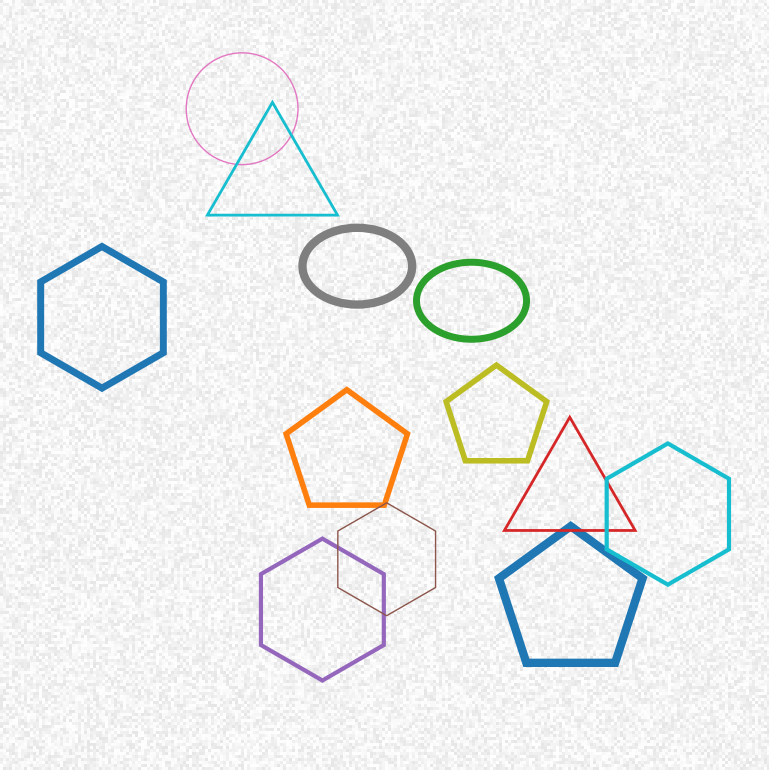[{"shape": "hexagon", "thickness": 2.5, "radius": 0.46, "center": [0.132, 0.588]}, {"shape": "pentagon", "thickness": 3, "radius": 0.49, "center": [0.741, 0.219]}, {"shape": "pentagon", "thickness": 2, "radius": 0.41, "center": [0.45, 0.411]}, {"shape": "oval", "thickness": 2.5, "radius": 0.36, "center": [0.612, 0.609]}, {"shape": "triangle", "thickness": 1, "radius": 0.49, "center": [0.74, 0.36]}, {"shape": "hexagon", "thickness": 1.5, "radius": 0.46, "center": [0.419, 0.208]}, {"shape": "hexagon", "thickness": 0.5, "radius": 0.37, "center": [0.502, 0.274]}, {"shape": "circle", "thickness": 0.5, "radius": 0.36, "center": [0.314, 0.859]}, {"shape": "oval", "thickness": 3, "radius": 0.36, "center": [0.464, 0.654]}, {"shape": "pentagon", "thickness": 2, "radius": 0.34, "center": [0.645, 0.457]}, {"shape": "hexagon", "thickness": 1.5, "radius": 0.46, "center": [0.867, 0.332]}, {"shape": "triangle", "thickness": 1, "radius": 0.49, "center": [0.354, 0.769]}]